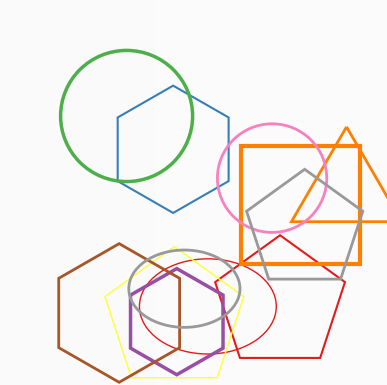[{"shape": "oval", "thickness": 1, "radius": 0.88, "center": [0.536, 0.204]}, {"shape": "pentagon", "thickness": 1.5, "radius": 0.88, "center": [0.723, 0.213]}, {"shape": "hexagon", "thickness": 1.5, "radius": 0.83, "center": [0.447, 0.612]}, {"shape": "circle", "thickness": 2.5, "radius": 0.85, "center": [0.327, 0.699]}, {"shape": "hexagon", "thickness": 2.5, "radius": 0.69, "center": [0.456, 0.165]}, {"shape": "square", "thickness": 3, "radius": 0.77, "center": [0.776, 0.468]}, {"shape": "triangle", "thickness": 2, "radius": 0.82, "center": [0.894, 0.506]}, {"shape": "pentagon", "thickness": 1, "radius": 0.94, "center": [0.45, 0.171]}, {"shape": "hexagon", "thickness": 2, "radius": 0.9, "center": [0.308, 0.187]}, {"shape": "circle", "thickness": 2, "radius": 0.71, "center": [0.702, 0.537]}, {"shape": "oval", "thickness": 2, "radius": 0.72, "center": [0.476, 0.25]}, {"shape": "pentagon", "thickness": 2, "radius": 0.79, "center": [0.786, 0.403]}]